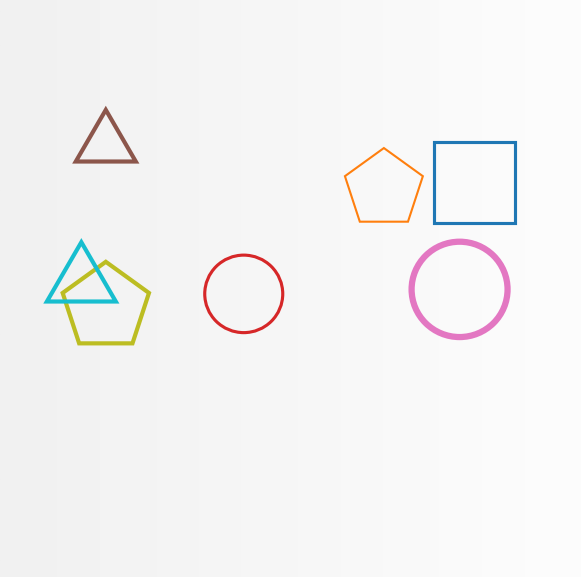[{"shape": "square", "thickness": 1.5, "radius": 0.35, "center": [0.816, 0.684]}, {"shape": "pentagon", "thickness": 1, "radius": 0.35, "center": [0.66, 0.672]}, {"shape": "circle", "thickness": 1.5, "radius": 0.34, "center": [0.419, 0.49]}, {"shape": "triangle", "thickness": 2, "radius": 0.3, "center": [0.182, 0.749]}, {"shape": "circle", "thickness": 3, "radius": 0.41, "center": [0.791, 0.498]}, {"shape": "pentagon", "thickness": 2, "radius": 0.39, "center": [0.182, 0.468]}, {"shape": "triangle", "thickness": 2, "radius": 0.34, "center": [0.14, 0.511]}]